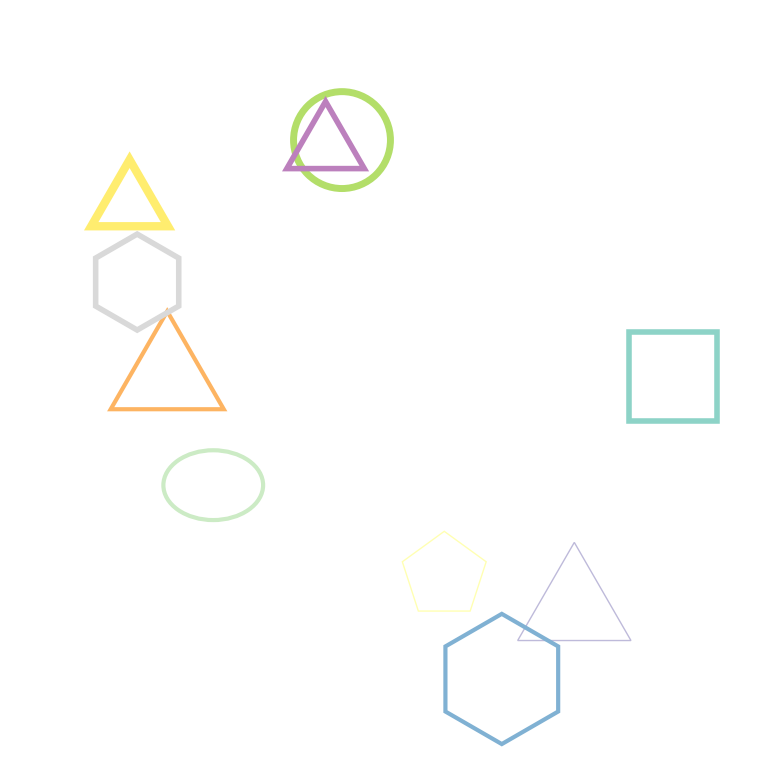[{"shape": "square", "thickness": 2, "radius": 0.29, "center": [0.874, 0.511]}, {"shape": "pentagon", "thickness": 0.5, "radius": 0.29, "center": [0.577, 0.253]}, {"shape": "triangle", "thickness": 0.5, "radius": 0.42, "center": [0.746, 0.211]}, {"shape": "hexagon", "thickness": 1.5, "radius": 0.42, "center": [0.652, 0.118]}, {"shape": "triangle", "thickness": 1.5, "radius": 0.42, "center": [0.217, 0.511]}, {"shape": "circle", "thickness": 2.5, "radius": 0.31, "center": [0.444, 0.818]}, {"shape": "hexagon", "thickness": 2, "radius": 0.31, "center": [0.178, 0.634]}, {"shape": "triangle", "thickness": 2, "radius": 0.29, "center": [0.423, 0.81]}, {"shape": "oval", "thickness": 1.5, "radius": 0.32, "center": [0.277, 0.37]}, {"shape": "triangle", "thickness": 3, "radius": 0.29, "center": [0.168, 0.735]}]